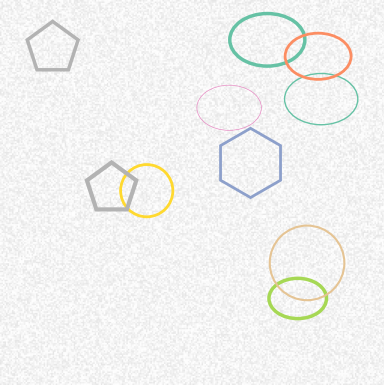[{"shape": "oval", "thickness": 1, "radius": 0.48, "center": [0.834, 0.743]}, {"shape": "oval", "thickness": 2.5, "radius": 0.49, "center": [0.694, 0.897]}, {"shape": "oval", "thickness": 2, "radius": 0.43, "center": [0.826, 0.854]}, {"shape": "hexagon", "thickness": 2, "radius": 0.45, "center": [0.651, 0.577]}, {"shape": "oval", "thickness": 0.5, "radius": 0.42, "center": [0.595, 0.72]}, {"shape": "oval", "thickness": 2.5, "radius": 0.37, "center": [0.773, 0.225]}, {"shape": "circle", "thickness": 2, "radius": 0.34, "center": [0.381, 0.505]}, {"shape": "circle", "thickness": 1.5, "radius": 0.48, "center": [0.798, 0.317]}, {"shape": "pentagon", "thickness": 2.5, "radius": 0.35, "center": [0.137, 0.875]}, {"shape": "pentagon", "thickness": 3, "radius": 0.34, "center": [0.29, 0.511]}]